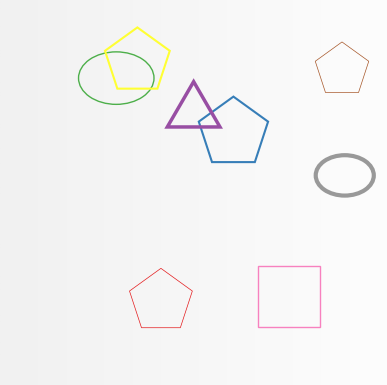[{"shape": "pentagon", "thickness": 0.5, "radius": 0.43, "center": [0.415, 0.218]}, {"shape": "pentagon", "thickness": 1.5, "radius": 0.47, "center": [0.602, 0.655]}, {"shape": "oval", "thickness": 1, "radius": 0.49, "center": [0.3, 0.797]}, {"shape": "triangle", "thickness": 2.5, "radius": 0.39, "center": [0.5, 0.709]}, {"shape": "pentagon", "thickness": 1.5, "radius": 0.44, "center": [0.355, 0.841]}, {"shape": "pentagon", "thickness": 0.5, "radius": 0.36, "center": [0.883, 0.818]}, {"shape": "square", "thickness": 1, "radius": 0.4, "center": [0.746, 0.23]}, {"shape": "oval", "thickness": 3, "radius": 0.37, "center": [0.89, 0.544]}]